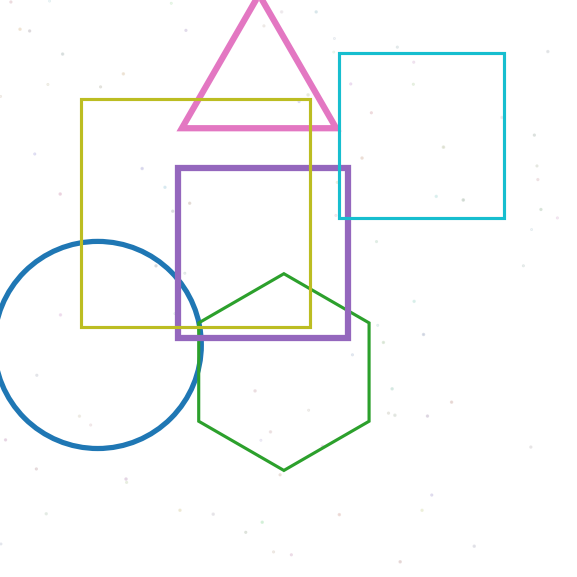[{"shape": "circle", "thickness": 2.5, "radius": 0.9, "center": [0.169, 0.402]}, {"shape": "hexagon", "thickness": 1.5, "radius": 0.85, "center": [0.492, 0.355]}, {"shape": "square", "thickness": 3, "radius": 0.74, "center": [0.456, 0.561]}, {"shape": "triangle", "thickness": 3, "radius": 0.77, "center": [0.449, 0.854]}, {"shape": "square", "thickness": 1.5, "radius": 0.99, "center": [0.338, 0.63]}, {"shape": "square", "thickness": 1.5, "radius": 0.72, "center": [0.73, 0.764]}]